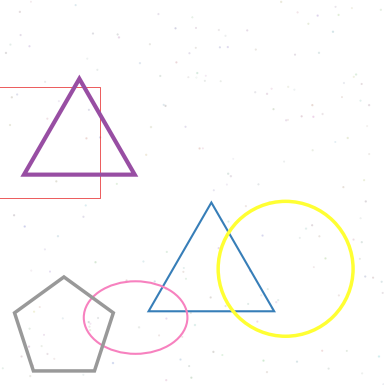[{"shape": "square", "thickness": 0.5, "radius": 0.72, "center": [0.115, 0.63]}, {"shape": "triangle", "thickness": 1.5, "radius": 0.94, "center": [0.549, 0.286]}, {"shape": "triangle", "thickness": 3, "radius": 0.83, "center": [0.206, 0.629]}, {"shape": "circle", "thickness": 2.5, "radius": 0.88, "center": [0.742, 0.302]}, {"shape": "oval", "thickness": 1.5, "radius": 0.67, "center": [0.352, 0.175]}, {"shape": "pentagon", "thickness": 2.5, "radius": 0.67, "center": [0.166, 0.146]}]